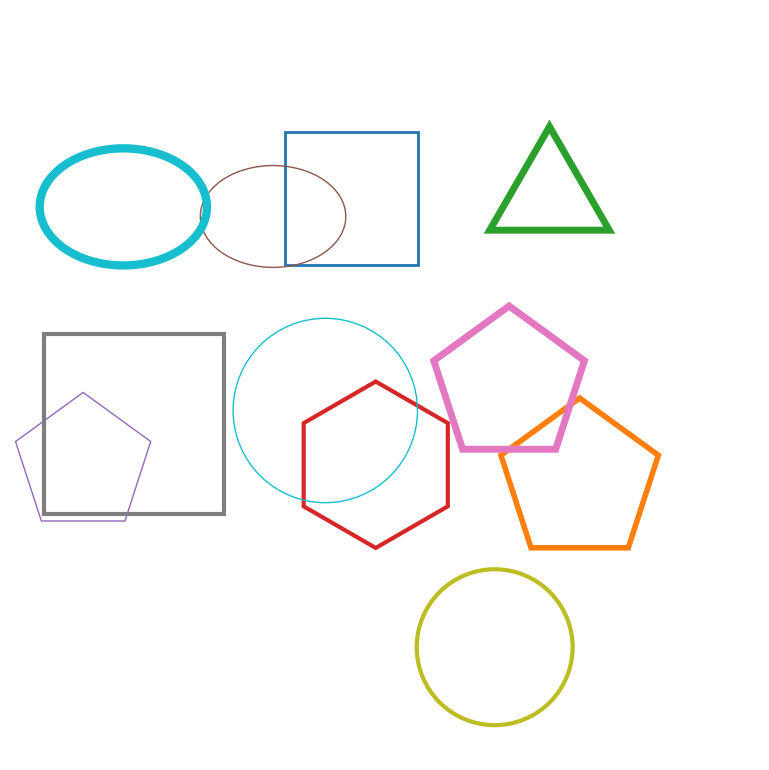[{"shape": "square", "thickness": 1, "radius": 0.43, "center": [0.457, 0.742]}, {"shape": "pentagon", "thickness": 2, "radius": 0.54, "center": [0.753, 0.376]}, {"shape": "triangle", "thickness": 2.5, "radius": 0.45, "center": [0.714, 0.746]}, {"shape": "hexagon", "thickness": 1.5, "radius": 0.54, "center": [0.488, 0.396]}, {"shape": "pentagon", "thickness": 0.5, "radius": 0.46, "center": [0.108, 0.398]}, {"shape": "oval", "thickness": 0.5, "radius": 0.47, "center": [0.355, 0.719]}, {"shape": "pentagon", "thickness": 2.5, "radius": 0.51, "center": [0.661, 0.5]}, {"shape": "square", "thickness": 1.5, "radius": 0.58, "center": [0.173, 0.45]}, {"shape": "circle", "thickness": 1.5, "radius": 0.51, "center": [0.642, 0.159]}, {"shape": "oval", "thickness": 3, "radius": 0.54, "center": [0.16, 0.731]}, {"shape": "circle", "thickness": 0.5, "radius": 0.6, "center": [0.422, 0.467]}]